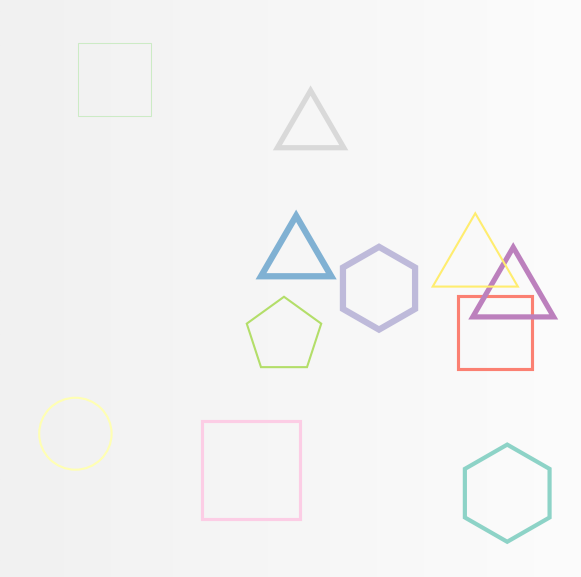[{"shape": "hexagon", "thickness": 2, "radius": 0.42, "center": [0.873, 0.145]}, {"shape": "circle", "thickness": 1, "radius": 0.31, "center": [0.13, 0.248]}, {"shape": "hexagon", "thickness": 3, "radius": 0.36, "center": [0.652, 0.5]}, {"shape": "square", "thickness": 1.5, "radius": 0.32, "center": [0.852, 0.423]}, {"shape": "triangle", "thickness": 3, "radius": 0.35, "center": [0.509, 0.556]}, {"shape": "pentagon", "thickness": 1, "radius": 0.34, "center": [0.489, 0.418]}, {"shape": "square", "thickness": 1.5, "radius": 0.42, "center": [0.432, 0.185]}, {"shape": "triangle", "thickness": 2.5, "radius": 0.33, "center": [0.534, 0.776]}, {"shape": "triangle", "thickness": 2.5, "radius": 0.4, "center": [0.883, 0.491]}, {"shape": "square", "thickness": 0.5, "radius": 0.32, "center": [0.197, 0.861]}, {"shape": "triangle", "thickness": 1, "radius": 0.42, "center": [0.818, 0.545]}]